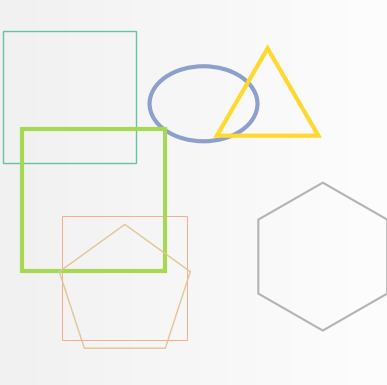[{"shape": "square", "thickness": 1, "radius": 0.86, "center": [0.18, 0.748]}, {"shape": "square", "thickness": 0.5, "radius": 0.8, "center": [0.321, 0.277]}, {"shape": "oval", "thickness": 3, "radius": 0.7, "center": [0.525, 0.73]}, {"shape": "square", "thickness": 3, "radius": 0.92, "center": [0.241, 0.481]}, {"shape": "triangle", "thickness": 3, "radius": 0.76, "center": [0.691, 0.723]}, {"shape": "pentagon", "thickness": 1, "radius": 0.89, "center": [0.322, 0.239]}, {"shape": "hexagon", "thickness": 1.5, "radius": 0.96, "center": [0.833, 0.333]}]